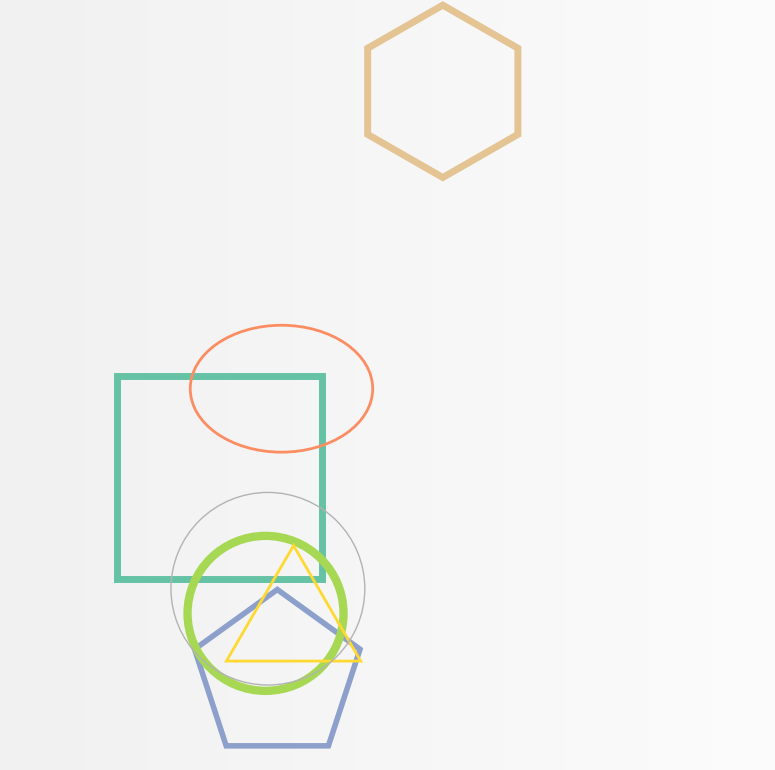[{"shape": "square", "thickness": 2.5, "radius": 0.66, "center": [0.283, 0.38]}, {"shape": "oval", "thickness": 1, "radius": 0.59, "center": [0.363, 0.495]}, {"shape": "pentagon", "thickness": 2, "radius": 0.56, "center": [0.358, 0.122]}, {"shape": "circle", "thickness": 3, "radius": 0.5, "center": [0.343, 0.203]}, {"shape": "triangle", "thickness": 1, "radius": 0.5, "center": [0.379, 0.191]}, {"shape": "hexagon", "thickness": 2.5, "radius": 0.56, "center": [0.571, 0.881]}, {"shape": "circle", "thickness": 0.5, "radius": 0.63, "center": [0.346, 0.235]}]